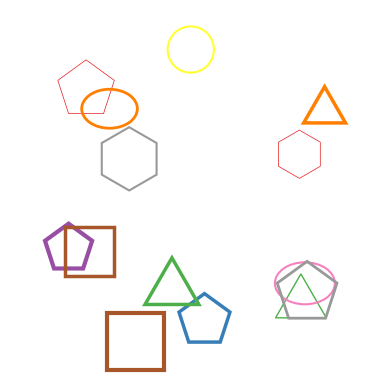[{"shape": "hexagon", "thickness": 0.5, "radius": 0.31, "center": [0.778, 0.599]}, {"shape": "pentagon", "thickness": 0.5, "radius": 0.39, "center": [0.224, 0.767]}, {"shape": "pentagon", "thickness": 2.5, "radius": 0.35, "center": [0.531, 0.168]}, {"shape": "triangle", "thickness": 2.5, "radius": 0.4, "center": [0.447, 0.249]}, {"shape": "triangle", "thickness": 1, "radius": 0.38, "center": [0.782, 0.212]}, {"shape": "pentagon", "thickness": 3, "radius": 0.32, "center": [0.178, 0.355]}, {"shape": "triangle", "thickness": 2.5, "radius": 0.31, "center": [0.843, 0.712]}, {"shape": "oval", "thickness": 2, "radius": 0.36, "center": [0.285, 0.718]}, {"shape": "circle", "thickness": 1.5, "radius": 0.3, "center": [0.496, 0.871]}, {"shape": "square", "thickness": 2.5, "radius": 0.32, "center": [0.233, 0.347]}, {"shape": "square", "thickness": 3, "radius": 0.37, "center": [0.351, 0.113]}, {"shape": "oval", "thickness": 1.5, "radius": 0.39, "center": [0.792, 0.264]}, {"shape": "pentagon", "thickness": 2, "radius": 0.41, "center": [0.798, 0.24]}, {"shape": "hexagon", "thickness": 1.5, "radius": 0.41, "center": [0.336, 0.587]}]